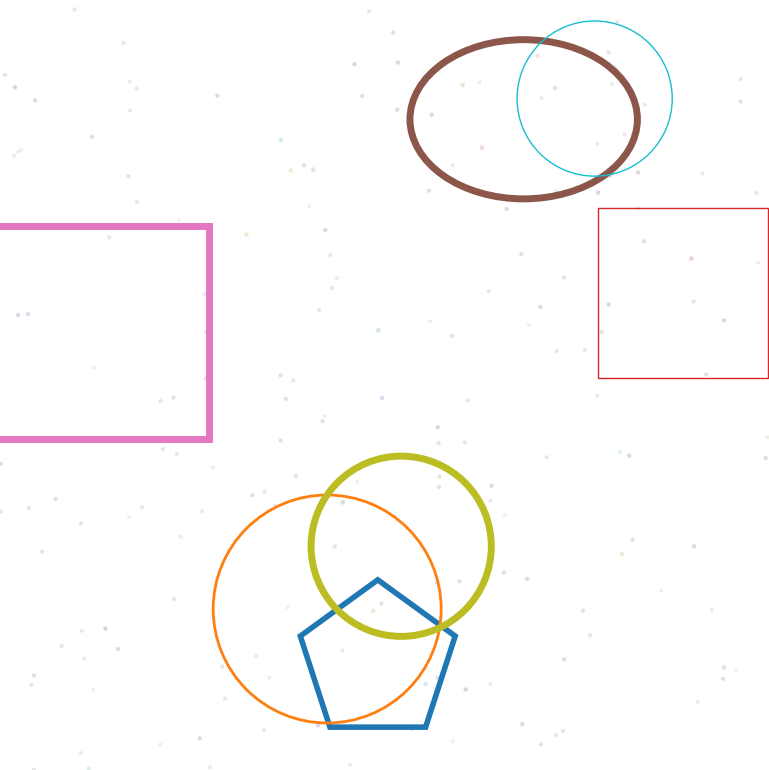[{"shape": "pentagon", "thickness": 2, "radius": 0.53, "center": [0.491, 0.141]}, {"shape": "circle", "thickness": 1, "radius": 0.74, "center": [0.425, 0.209]}, {"shape": "square", "thickness": 0.5, "radius": 0.55, "center": [0.887, 0.619]}, {"shape": "oval", "thickness": 2.5, "radius": 0.74, "center": [0.68, 0.845]}, {"shape": "square", "thickness": 2.5, "radius": 0.69, "center": [0.134, 0.568]}, {"shape": "circle", "thickness": 2.5, "radius": 0.59, "center": [0.521, 0.291]}, {"shape": "circle", "thickness": 0.5, "radius": 0.5, "center": [0.772, 0.872]}]